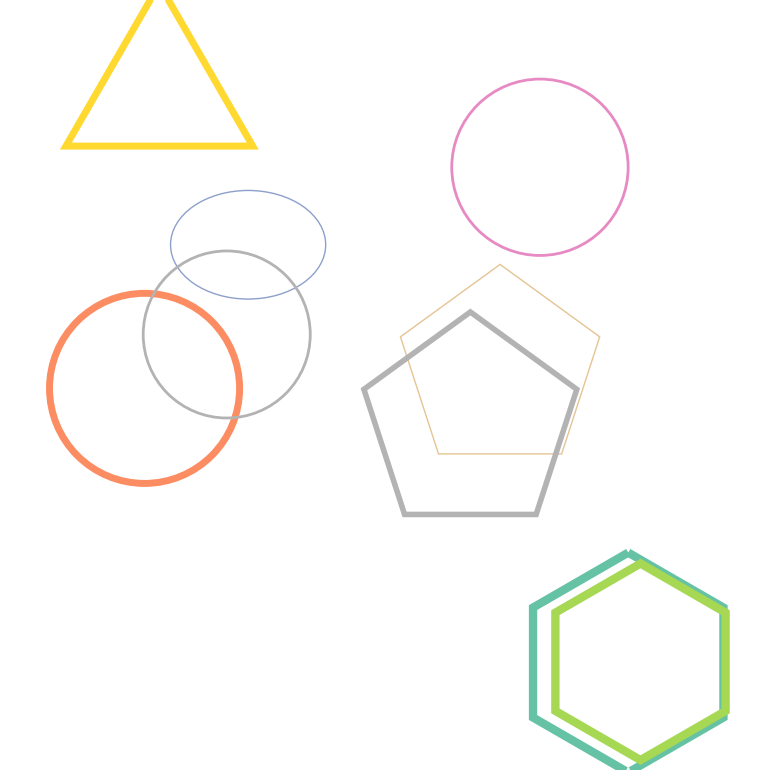[{"shape": "hexagon", "thickness": 3, "radius": 0.71, "center": [0.816, 0.14]}, {"shape": "circle", "thickness": 2.5, "radius": 0.62, "center": [0.188, 0.496]}, {"shape": "oval", "thickness": 0.5, "radius": 0.5, "center": [0.322, 0.682]}, {"shape": "circle", "thickness": 1, "radius": 0.57, "center": [0.701, 0.783]}, {"shape": "hexagon", "thickness": 3, "radius": 0.64, "center": [0.832, 0.141]}, {"shape": "triangle", "thickness": 2.5, "radius": 0.7, "center": [0.207, 0.88]}, {"shape": "pentagon", "thickness": 0.5, "radius": 0.68, "center": [0.649, 0.521]}, {"shape": "circle", "thickness": 1, "radius": 0.54, "center": [0.294, 0.566]}, {"shape": "pentagon", "thickness": 2, "radius": 0.73, "center": [0.611, 0.449]}]